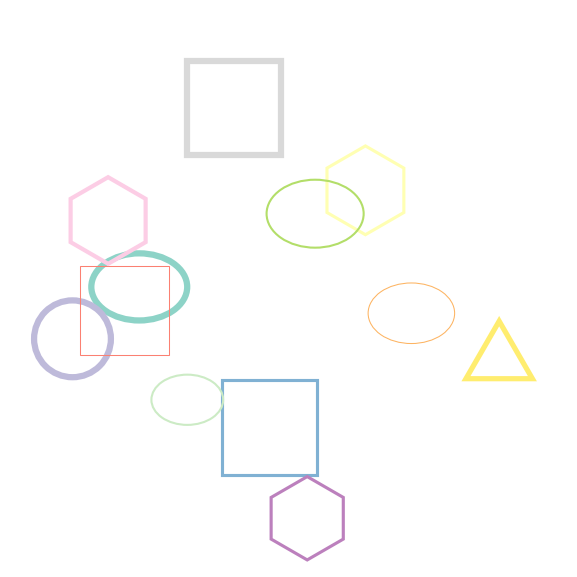[{"shape": "oval", "thickness": 3, "radius": 0.42, "center": [0.241, 0.502]}, {"shape": "hexagon", "thickness": 1.5, "radius": 0.38, "center": [0.633, 0.67]}, {"shape": "circle", "thickness": 3, "radius": 0.33, "center": [0.126, 0.412]}, {"shape": "square", "thickness": 0.5, "radius": 0.39, "center": [0.215, 0.462]}, {"shape": "square", "thickness": 1.5, "radius": 0.41, "center": [0.467, 0.259]}, {"shape": "oval", "thickness": 0.5, "radius": 0.37, "center": [0.712, 0.457]}, {"shape": "oval", "thickness": 1, "radius": 0.42, "center": [0.546, 0.629]}, {"shape": "hexagon", "thickness": 2, "radius": 0.37, "center": [0.187, 0.617]}, {"shape": "square", "thickness": 3, "radius": 0.41, "center": [0.405, 0.812]}, {"shape": "hexagon", "thickness": 1.5, "radius": 0.36, "center": [0.532, 0.102]}, {"shape": "oval", "thickness": 1, "radius": 0.31, "center": [0.324, 0.307]}, {"shape": "triangle", "thickness": 2.5, "radius": 0.33, "center": [0.864, 0.377]}]